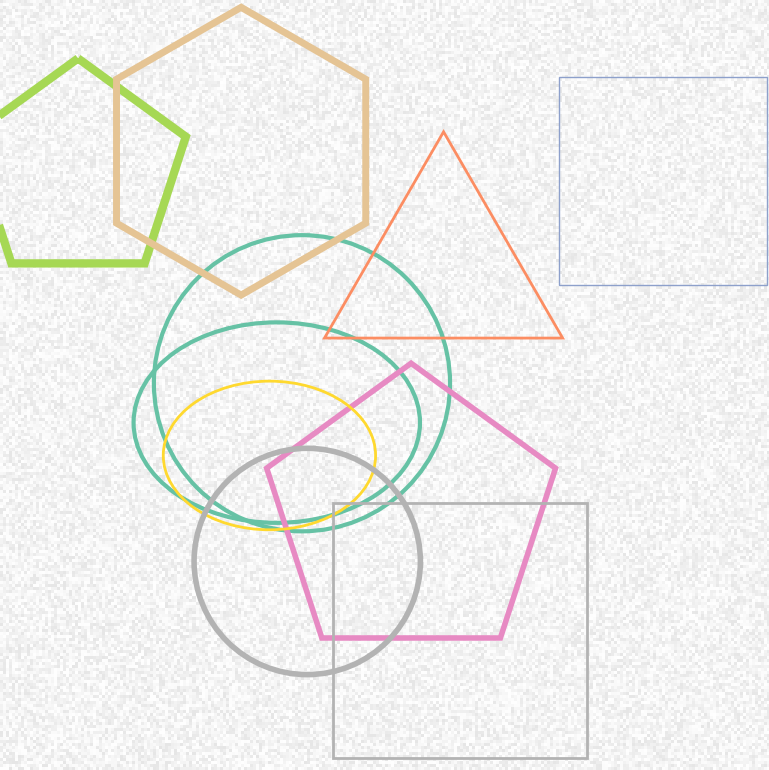[{"shape": "circle", "thickness": 1.5, "radius": 0.96, "center": [0.392, 0.502]}, {"shape": "oval", "thickness": 1.5, "radius": 0.93, "center": [0.359, 0.451]}, {"shape": "triangle", "thickness": 1, "radius": 0.89, "center": [0.576, 0.65]}, {"shape": "square", "thickness": 0.5, "radius": 0.68, "center": [0.861, 0.765]}, {"shape": "pentagon", "thickness": 2, "radius": 0.99, "center": [0.534, 0.331]}, {"shape": "pentagon", "thickness": 3, "radius": 0.74, "center": [0.101, 0.777]}, {"shape": "oval", "thickness": 1, "radius": 0.69, "center": [0.35, 0.408]}, {"shape": "hexagon", "thickness": 2.5, "radius": 0.93, "center": [0.313, 0.804]}, {"shape": "circle", "thickness": 2, "radius": 0.73, "center": [0.399, 0.271]}, {"shape": "square", "thickness": 1, "radius": 0.83, "center": [0.597, 0.181]}]